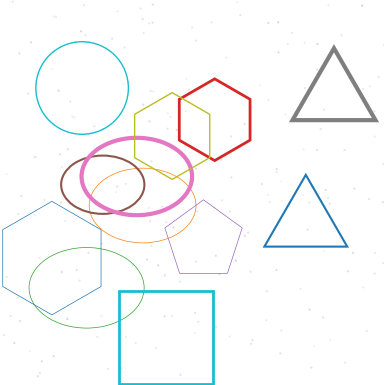[{"shape": "hexagon", "thickness": 0.5, "radius": 0.74, "center": [0.135, 0.33]}, {"shape": "triangle", "thickness": 1.5, "radius": 0.62, "center": [0.794, 0.422]}, {"shape": "oval", "thickness": 0.5, "radius": 0.69, "center": [0.37, 0.466]}, {"shape": "oval", "thickness": 0.5, "radius": 0.75, "center": [0.225, 0.252]}, {"shape": "hexagon", "thickness": 2, "radius": 0.53, "center": [0.558, 0.689]}, {"shape": "pentagon", "thickness": 0.5, "radius": 0.53, "center": [0.529, 0.375]}, {"shape": "oval", "thickness": 1.5, "radius": 0.54, "center": [0.267, 0.52]}, {"shape": "oval", "thickness": 3, "radius": 0.72, "center": [0.355, 0.542]}, {"shape": "triangle", "thickness": 3, "radius": 0.62, "center": [0.868, 0.75]}, {"shape": "hexagon", "thickness": 1, "radius": 0.56, "center": [0.447, 0.647]}, {"shape": "square", "thickness": 2, "radius": 0.61, "center": [0.431, 0.123]}, {"shape": "circle", "thickness": 1, "radius": 0.6, "center": [0.213, 0.771]}]